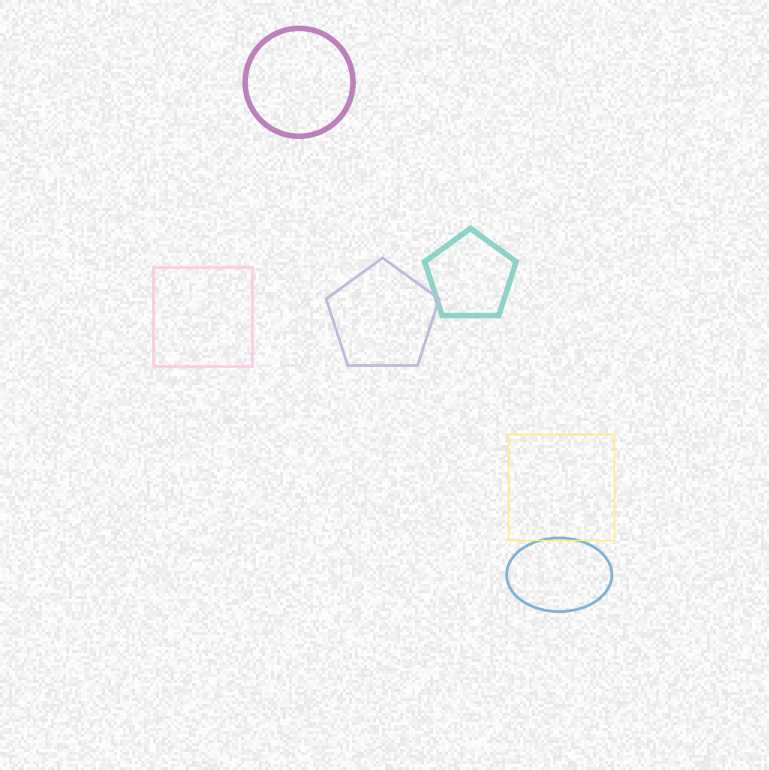[{"shape": "pentagon", "thickness": 2, "radius": 0.31, "center": [0.611, 0.641]}, {"shape": "pentagon", "thickness": 1, "radius": 0.39, "center": [0.497, 0.588]}, {"shape": "oval", "thickness": 1, "radius": 0.34, "center": [0.726, 0.254]}, {"shape": "square", "thickness": 1, "radius": 0.32, "center": [0.263, 0.589]}, {"shape": "circle", "thickness": 2, "radius": 0.35, "center": [0.388, 0.893]}, {"shape": "square", "thickness": 0.5, "radius": 0.34, "center": [0.729, 0.368]}]